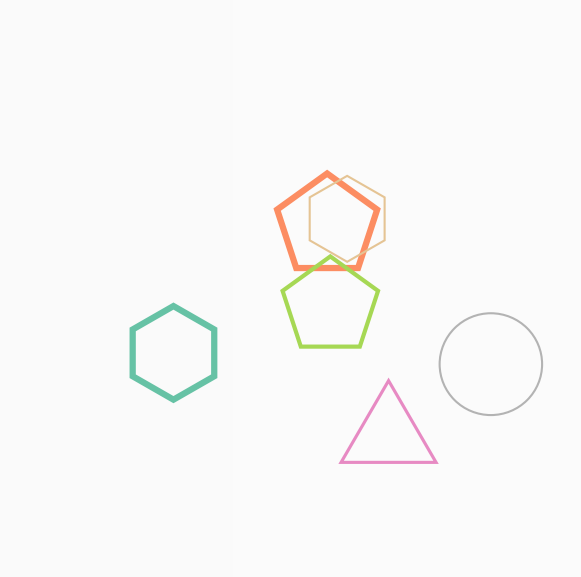[{"shape": "hexagon", "thickness": 3, "radius": 0.41, "center": [0.298, 0.388]}, {"shape": "pentagon", "thickness": 3, "radius": 0.45, "center": [0.563, 0.608]}, {"shape": "triangle", "thickness": 1.5, "radius": 0.47, "center": [0.669, 0.246]}, {"shape": "pentagon", "thickness": 2, "radius": 0.43, "center": [0.568, 0.469]}, {"shape": "hexagon", "thickness": 1, "radius": 0.37, "center": [0.597, 0.62]}, {"shape": "circle", "thickness": 1, "radius": 0.44, "center": [0.845, 0.369]}]